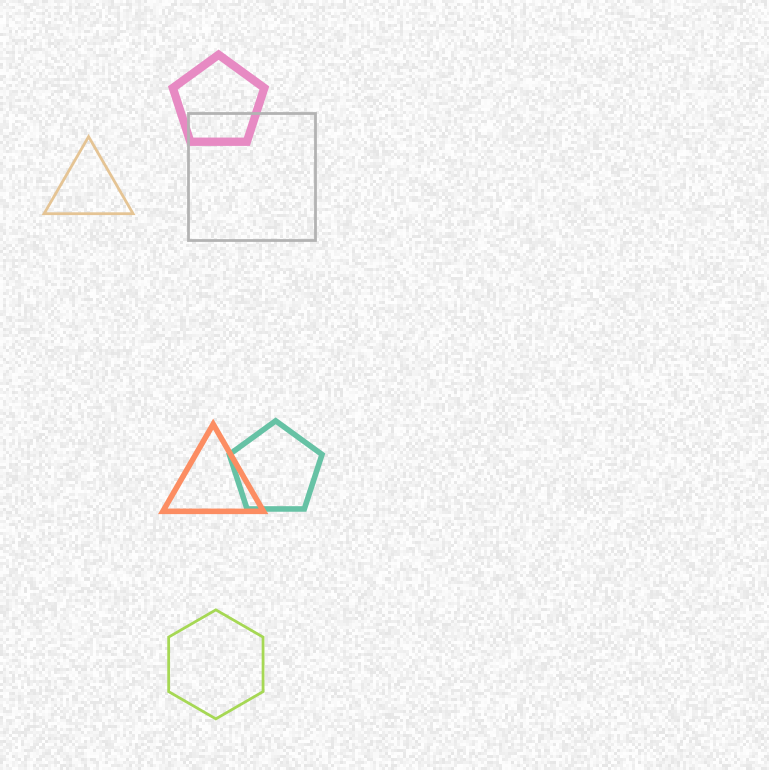[{"shape": "pentagon", "thickness": 2, "radius": 0.32, "center": [0.358, 0.39]}, {"shape": "triangle", "thickness": 2, "radius": 0.38, "center": [0.277, 0.374]}, {"shape": "pentagon", "thickness": 3, "radius": 0.31, "center": [0.284, 0.866]}, {"shape": "hexagon", "thickness": 1, "radius": 0.35, "center": [0.28, 0.137]}, {"shape": "triangle", "thickness": 1, "radius": 0.33, "center": [0.115, 0.756]}, {"shape": "square", "thickness": 1, "radius": 0.41, "center": [0.326, 0.771]}]